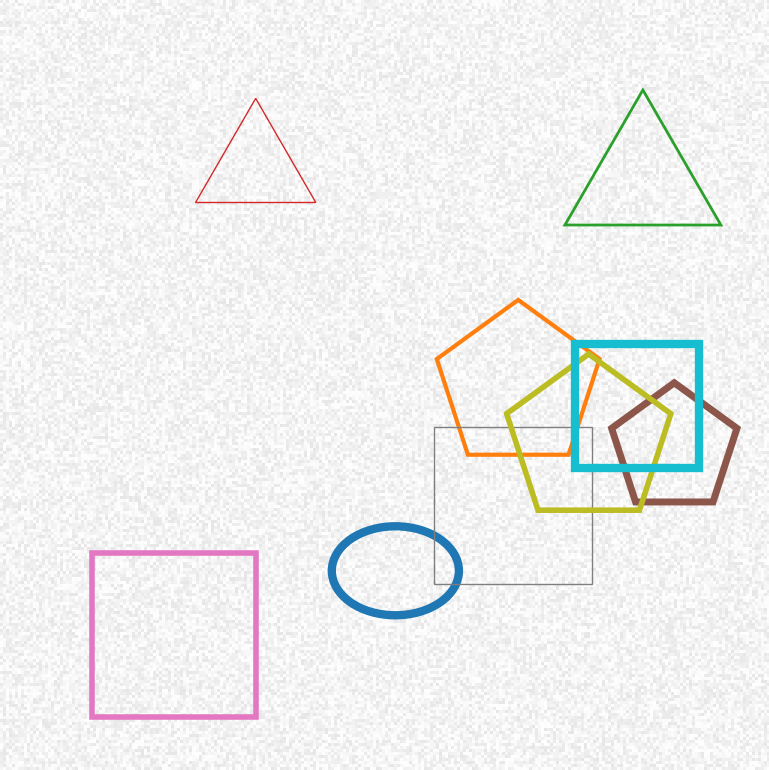[{"shape": "oval", "thickness": 3, "radius": 0.41, "center": [0.513, 0.259]}, {"shape": "pentagon", "thickness": 1.5, "radius": 0.56, "center": [0.673, 0.499]}, {"shape": "triangle", "thickness": 1, "radius": 0.58, "center": [0.835, 0.766]}, {"shape": "triangle", "thickness": 0.5, "radius": 0.45, "center": [0.332, 0.782]}, {"shape": "pentagon", "thickness": 2.5, "radius": 0.43, "center": [0.876, 0.417]}, {"shape": "square", "thickness": 2, "radius": 0.53, "center": [0.226, 0.175]}, {"shape": "square", "thickness": 0.5, "radius": 0.51, "center": [0.666, 0.343]}, {"shape": "pentagon", "thickness": 2, "radius": 0.56, "center": [0.765, 0.428]}, {"shape": "square", "thickness": 3, "radius": 0.4, "center": [0.827, 0.473]}]